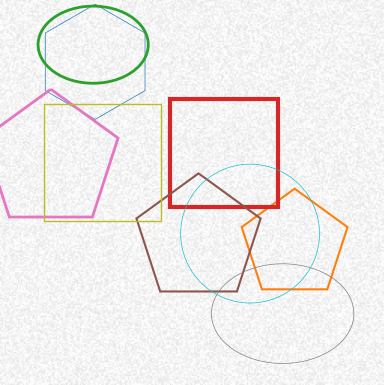[{"shape": "hexagon", "thickness": 0.5, "radius": 0.75, "center": [0.247, 0.839]}, {"shape": "pentagon", "thickness": 1.5, "radius": 0.72, "center": [0.765, 0.365]}, {"shape": "oval", "thickness": 2, "radius": 0.72, "center": [0.242, 0.884]}, {"shape": "square", "thickness": 3, "radius": 0.7, "center": [0.581, 0.604]}, {"shape": "pentagon", "thickness": 1.5, "radius": 0.85, "center": [0.516, 0.38]}, {"shape": "pentagon", "thickness": 2, "radius": 0.92, "center": [0.132, 0.585]}, {"shape": "oval", "thickness": 0.5, "radius": 0.92, "center": [0.734, 0.185]}, {"shape": "square", "thickness": 1, "radius": 0.76, "center": [0.266, 0.578]}, {"shape": "circle", "thickness": 0.5, "radius": 0.9, "center": [0.65, 0.393]}]